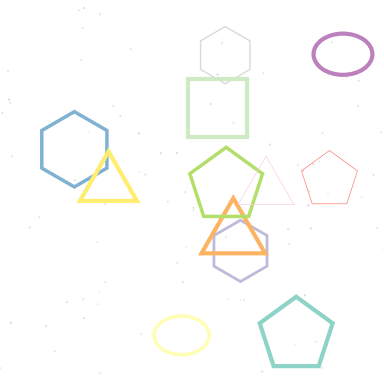[{"shape": "pentagon", "thickness": 3, "radius": 0.5, "center": [0.769, 0.13]}, {"shape": "oval", "thickness": 2.5, "radius": 0.36, "center": [0.472, 0.129]}, {"shape": "hexagon", "thickness": 2, "radius": 0.4, "center": [0.625, 0.348]}, {"shape": "pentagon", "thickness": 0.5, "radius": 0.38, "center": [0.856, 0.533]}, {"shape": "hexagon", "thickness": 2.5, "radius": 0.49, "center": [0.193, 0.612]}, {"shape": "triangle", "thickness": 3, "radius": 0.48, "center": [0.606, 0.39]}, {"shape": "pentagon", "thickness": 2.5, "radius": 0.5, "center": [0.588, 0.518]}, {"shape": "triangle", "thickness": 0.5, "radius": 0.42, "center": [0.691, 0.51]}, {"shape": "hexagon", "thickness": 1, "radius": 0.37, "center": [0.585, 0.857]}, {"shape": "oval", "thickness": 3, "radius": 0.38, "center": [0.891, 0.859]}, {"shape": "square", "thickness": 3, "radius": 0.38, "center": [0.565, 0.719]}, {"shape": "triangle", "thickness": 3, "radius": 0.43, "center": [0.282, 0.521]}]